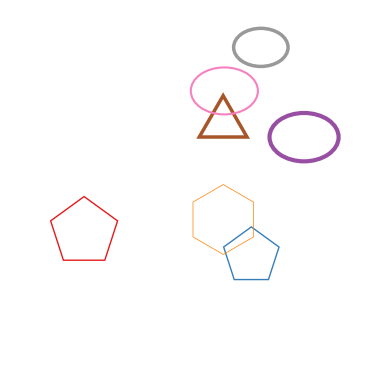[{"shape": "pentagon", "thickness": 1, "radius": 0.46, "center": [0.218, 0.398]}, {"shape": "pentagon", "thickness": 1, "radius": 0.38, "center": [0.653, 0.335]}, {"shape": "oval", "thickness": 3, "radius": 0.45, "center": [0.79, 0.644]}, {"shape": "hexagon", "thickness": 0.5, "radius": 0.45, "center": [0.58, 0.43]}, {"shape": "triangle", "thickness": 2.5, "radius": 0.36, "center": [0.58, 0.68]}, {"shape": "oval", "thickness": 1.5, "radius": 0.44, "center": [0.583, 0.764]}, {"shape": "oval", "thickness": 2.5, "radius": 0.35, "center": [0.678, 0.877]}]